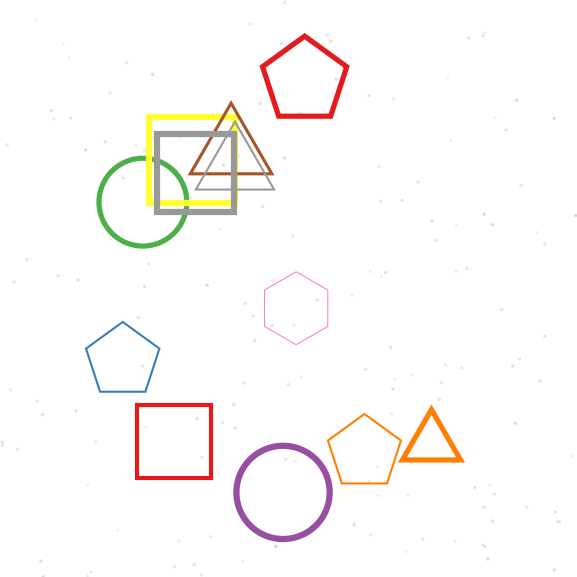[{"shape": "square", "thickness": 2, "radius": 0.32, "center": [0.301, 0.235]}, {"shape": "pentagon", "thickness": 2.5, "radius": 0.38, "center": [0.528, 0.86]}, {"shape": "pentagon", "thickness": 1, "radius": 0.33, "center": [0.213, 0.375]}, {"shape": "circle", "thickness": 2.5, "radius": 0.38, "center": [0.247, 0.649]}, {"shape": "circle", "thickness": 3, "radius": 0.4, "center": [0.49, 0.146]}, {"shape": "pentagon", "thickness": 1, "radius": 0.33, "center": [0.631, 0.216]}, {"shape": "triangle", "thickness": 2.5, "radius": 0.29, "center": [0.747, 0.232]}, {"shape": "square", "thickness": 3, "radius": 0.37, "center": [0.333, 0.722]}, {"shape": "triangle", "thickness": 1.5, "radius": 0.41, "center": [0.4, 0.739]}, {"shape": "hexagon", "thickness": 0.5, "radius": 0.32, "center": [0.513, 0.465]}, {"shape": "triangle", "thickness": 1, "radius": 0.39, "center": [0.407, 0.71]}, {"shape": "square", "thickness": 3, "radius": 0.34, "center": [0.338, 0.7]}]